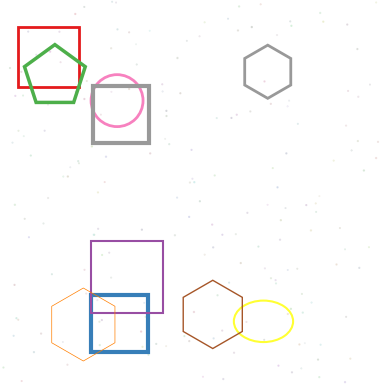[{"shape": "square", "thickness": 2, "radius": 0.39, "center": [0.125, 0.852]}, {"shape": "square", "thickness": 3, "radius": 0.37, "center": [0.31, 0.159]}, {"shape": "pentagon", "thickness": 2.5, "radius": 0.41, "center": [0.143, 0.801]}, {"shape": "square", "thickness": 1.5, "radius": 0.47, "center": [0.329, 0.28]}, {"shape": "hexagon", "thickness": 0.5, "radius": 0.47, "center": [0.216, 0.157]}, {"shape": "oval", "thickness": 1.5, "radius": 0.38, "center": [0.684, 0.165]}, {"shape": "hexagon", "thickness": 1, "radius": 0.44, "center": [0.553, 0.183]}, {"shape": "circle", "thickness": 2, "radius": 0.34, "center": [0.304, 0.739]}, {"shape": "square", "thickness": 3, "radius": 0.37, "center": [0.314, 0.702]}, {"shape": "hexagon", "thickness": 2, "radius": 0.35, "center": [0.695, 0.814]}]